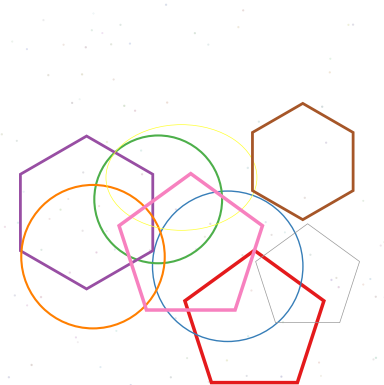[{"shape": "pentagon", "thickness": 2.5, "radius": 0.95, "center": [0.661, 0.16]}, {"shape": "circle", "thickness": 1, "radius": 0.98, "center": [0.591, 0.308]}, {"shape": "circle", "thickness": 1.5, "radius": 0.83, "center": [0.411, 0.482]}, {"shape": "hexagon", "thickness": 2, "radius": 0.99, "center": [0.225, 0.448]}, {"shape": "circle", "thickness": 1.5, "radius": 0.93, "center": [0.242, 0.333]}, {"shape": "oval", "thickness": 0.5, "radius": 0.98, "center": [0.471, 0.539]}, {"shape": "hexagon", "thickness": 2, "radius": 0.75, "center": [0.786, 0.58]}, {"shape": "pentagon", "thickness": 2.5, "radius": 0.98, "center": [0.495, 0.353]}, {"shape": "pentagon", "thickness": 0.5, "radius": 0.71, "center": [0.799, 0.277]}]